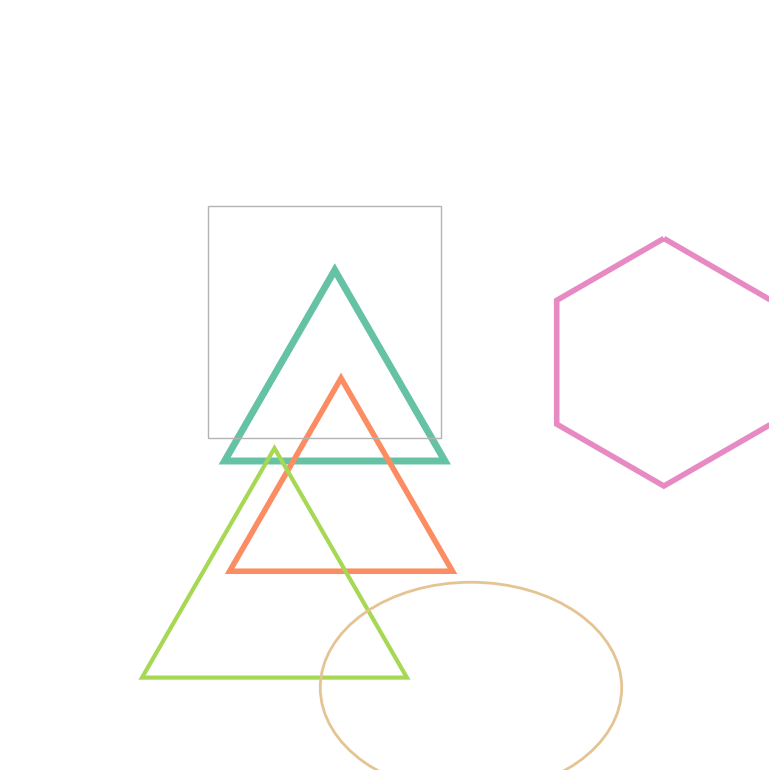[{"shape": "triangle", "thickness": 2.5, "radius": 0.83, "center": [0.435, 0.484]}, {"shape": "triangle", "thickness": 2, "radius": 0.84, "center": [0.443, 0.342]}, {"shape": "hexagon", "thickness": 2, "radius": 0.8, "center": [0.862, 0.53]}, {"shape": "triangle", "thickness": 1.5, "radius": 0.99, "center": [0.356, 0.219]}, {"shape": "oval", "thickness": 1, "radius": 0.98, "center": [0.612, 0.107]}, {"shape": "square", "thickness": 0.5, "radius": 0.75, "center": [0.422, 0.582]}]